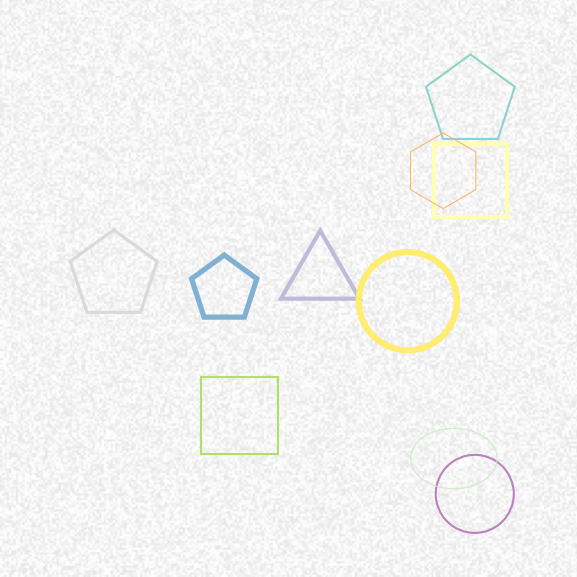[{"shape": "pentagon", "thickness": 1, "radius": 0.4, "center": [0.815, 0.824]}, {"shape": "square", "thickness": 2, "radius": 0.32, "center": [0.814, 0.687]}, {"shape": "triangle", "thickness": 2, "radius": 0.39, "center": [0.554, 0.521]}, {"shape": "pentagon", "thickness": 2.5, "radius": 0.3, "center": [0.388, 0.498]}, {"shape": "hexagon", "thickness": 0.5, "radius": 0.33, "center": [0.767, 0.703]}, {"shape": "square", "thickness": 1, "radius": 0.33, "center": [0.414, 0.28]}, {"shape": "pentagon", "thickness": 1.5, "radius": 0.39, "center": [0.197, 0.522]}, {"shape": "circle", "thickness": 1, "radius": 0.34, "center": [0.822, 0.144]}, {"shape": "oval", "thickness": 0.5, "radius": 0.37, "center": [0.786, 0.205]}, {"shape": "circle", "thickness": 3, "radius": 0.43, "center": [0.706, 0.478]}]